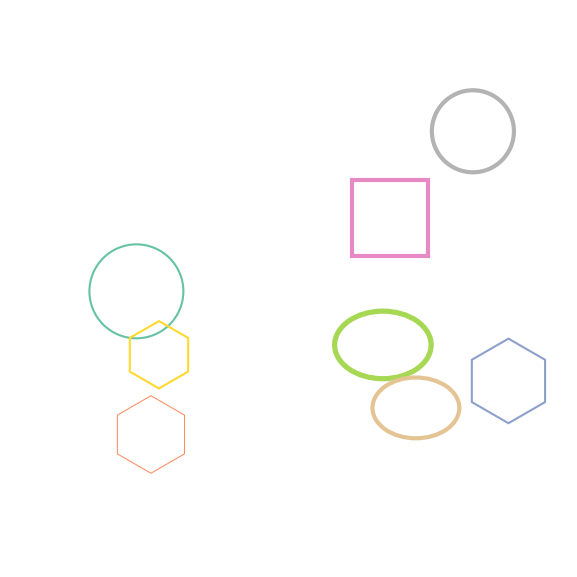[{"shape": "circle", "thickness": 1, "radius": 0.41, "center": [0.236, 0.495]}, {"shape": "hexagon", "thickness": 0.5, "radius": 0.34, "center": [0.261, 0.247]}, {"shape": "hexagon", "thickness": 1, "radius": 0.37, "center": [0.88, 0.34]}, {"shape": "square", "thickness": 2, "radius": 0.33, "center": [0.675, 0.622]}, {"shape": "oval", "thickness": 2.5, "radius": 0.42, "center": [0.663, 0.402]}, {"shape": "hexagon", "thickness": 1, "radius": 0.29, "center": [0.275, 0.385]}, {"shape": "oval", "thickness": 2, "radius": 0.38, "center": [0.72, 0.293]}, {"shape": "circle", "thickness": 2, "radius": 0.36, "center": [0.819, 0.772]}]